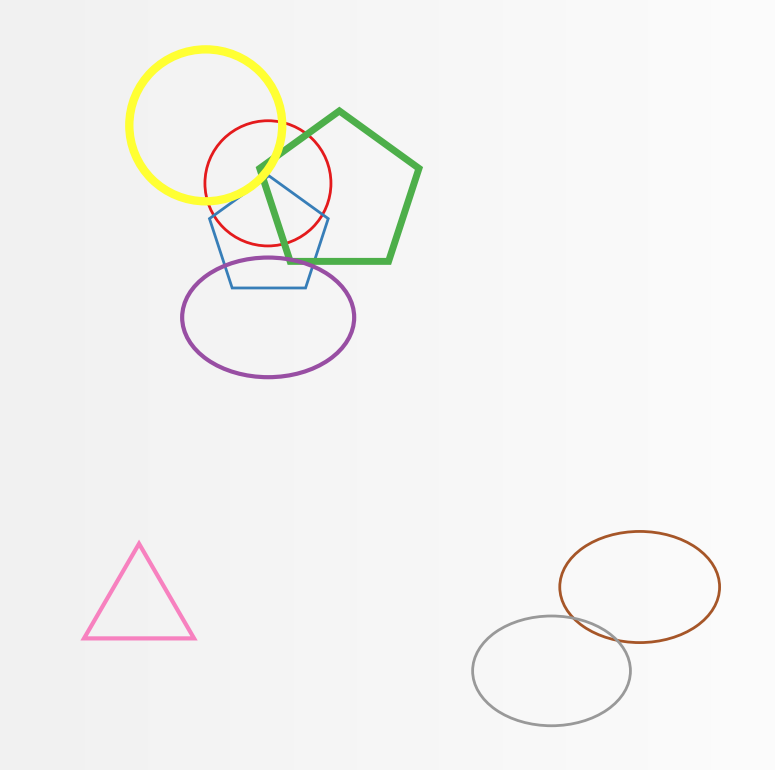[{"shape": "circle", "thickness": 1, "radius": 0.41, "center": [0.346, 0.762]}, {"shape": "pentagon", "thickness": 1, "radius": 0.4, "center": [0.347, 0.691]}, {"shape": "pentagon", "thickness": 2.5, "radius": 0.54, "center": [0.438, 0.748]}, {"shape": "oval", "thickness": 1.5, "radius": 0.55, "center": [0.346, 0.588]}, {"shape": "circle", "thickness": 3, "radius": 0.49, "center": [0.266, 0.837]}, {"shape": "oval", "thickness": 1, "radius": 0.52, "center": [0.825, 0.238]}, {"shape": "triangle", "thickness": 1.5, "radius": 0.41, "center": [0.179, 0.212]}, {"shape": "oval", "thickness": 1, "radius": 0.51, "center": [0.712, 0.129]}]